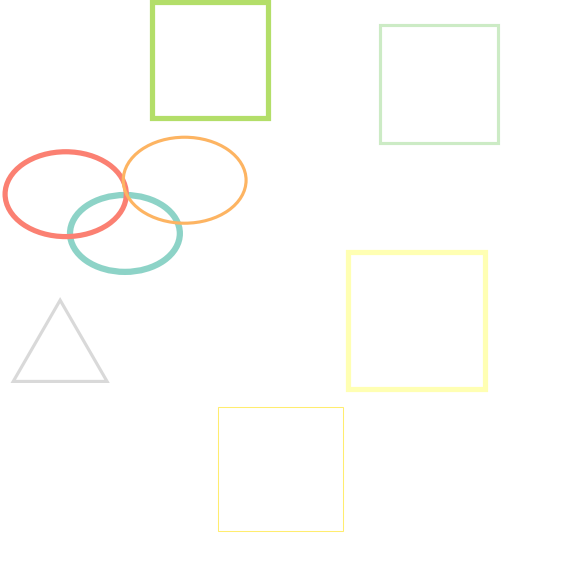[{"shape": "oval", "thickness": 3, "radius": 0.48, "center": [0.216, 0.595]}, {"shape": "square", "thickness": 2.5, "radius": 0.59, "center": [0.721, 0.444]}, {"shape": "oval", "thickness": 2.5, "radius": 0.52, "center": [0.114, 0.663]}, {"shape": "oval", "thickness": 1.5, "radius": 0.53, "center": [0.32, 0.687]}, {"shape": "square", "thickness": 2.5, "radius": 0.5, "center": [0.364, 0.896]}, {"shape": "triangle", "thickness": 1.5, "radius": 0.47, "center": [0.104, 0.386]}, {"shape": "square", "thickness": 1.5, "radius": 0.51, "center": [0.76, 0.854]}, {"shape": "square", "thickness": 0.5, "radius": 0.54, "center": [0.486, 0.187]}]